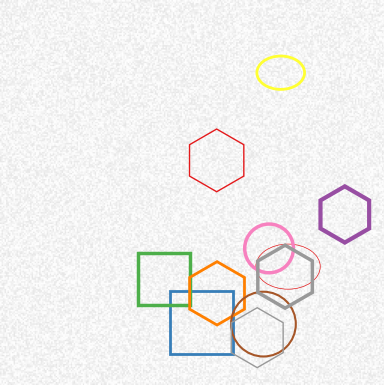[{"shape": "oval", "thickness": 0.5, "radius": 0.42, "center": [0.748, 0.307]}, {"shape": "hexagon", "thickness": 1, "radius": 0.41, "center": [0.563, 0.583]}, {"shape": "square", "thickness": 2, "radius": 0.41, "center": [0.524, 0.163]}, {"shape": "square", "thickness": 2.5, "radius": 0.34, "center": [0.426, 0.276]}, {"shape": "hexagon", "thickness": 3, "radius": 0.36, "center": [0.896, 0.443]}, {"shape": "hexagon", "thickness": 2, "radius": 0.41, "center": [0.564, 0.238]}, {"shape": "oval", "thickness": 2, "radius": 0.31, "center": [0.729, 0.811]}, {"shape": "circle", "thickness": 1.5, "radius": 0.42, "center": [0.684, 0.158]}, {"shape": "circle", "thickness": 2.5, "radius": 0.32, "center": [0.699, 0.355]}, {"shape": "hexagon", "thickness": 1, "radius": 0.39, "center": [0.668, 0.123]}, {"shape": "hexagon", "thickness": 2.5, "radius": 0.41, "center": [0.741, 0.281]}]